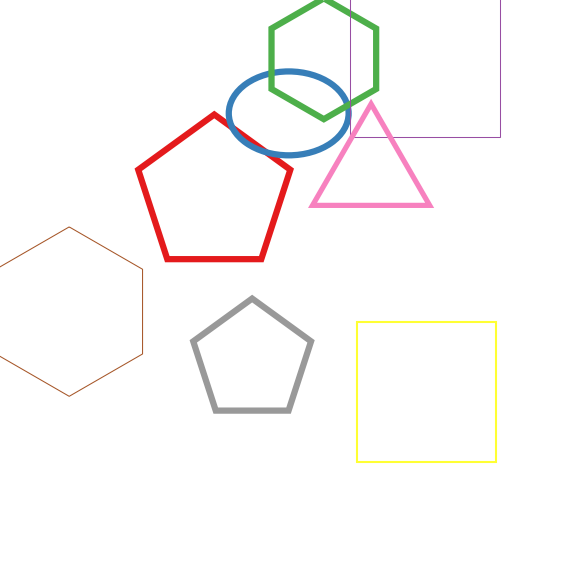[{"shape": "pentagon", "thickness": 3, "radius": 0.69, "center": [0.371, 0.662]}, {"shape": "oval", "thickness": 3, "radius": 0.52, "center": [0.5, 0.803]}, {"shape": "hexagon", "thickness": 3, "radius": 0.52, "center": [0.561, 0.897]}, {"shape": "square", "thickness": 0.5, "radius": 0.65, "center": [0.736, 0.891]}, {"shape": "square", "thickness": 1, "radius": 0.6, "center": [0.738, 0.32]}, {"shape": "hexagon", "thickness": 0.5, "radius": 0.73, "center": [0.12, 0.46]}, {"shape": "triangle", "thickness": 2.5, "radius": 0.59, "center": [0.643, 0.702]}, {"shape": "pentagon", "thickness": 3, "radius": 0.54, "center": [0.437, 0.375]}]